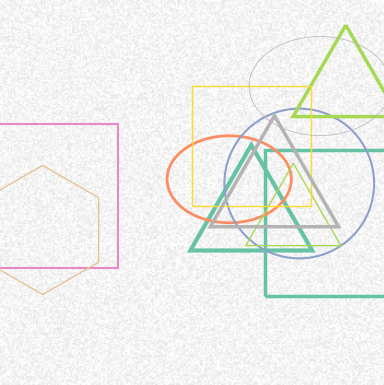[{"shape": "square", "thickness": 2.5, "radius": 0.95, "center": [0.877, 0.42]}, {"shape": "triangle", "thickness": 3, "radius": 0.91, "center": [0.653, 0.441]}, {"shape": "oval", "thickness": 2, "radius": 0.81, "center": [0.595, 0.534]}, {"shape": "circle", "thickness": 1.5, "radius": 0.97, "center": [0.777, 0.523]}, {"shape": "square", "thickness": 1.5, "radius": 0.94, "center": [0.12, 0.491]}, {"shape": "triangle", "thickness": 1, "radius": 0.71, "center": [0.762, 0.433]}, {"shape": "triangle", "thickness": 2.5, "radius": 0.79, "center": [0.898, 0.776]}, {"shape": "square", "thickness": 1, "radius": 0.77, "center": [0.653, 0.62]}, {"shape": "hexagon", "thickness": 1, "radius": 0.84, "center": [0.111, 0.403]}, {"shape": "oval", "thickness": 0.5, "radius": 0.92, "center": [0.831, 0.777]}, {"shape": "triangle", "thickness": 2.5, "radius": 0.96, "center": [0.713, 0.507]}]